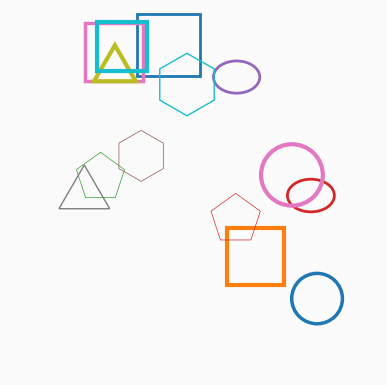[{"shape": "square", "thickness": 2, "radius": 0.41, "center": [0.435, 0.883]}, {"shape": "circle", "thickness": 2.5, "radius": 0.33, "center": [0.818, 0.224]}, {"shape": "square", "thickness": 3, "radius": 0.37, "center": [0.66, 0.335]}, {"shape": "pentagon", "thickness": 0.5, "radius": 0.33, "center": [0.259, 0.539]}, {"shape": "oval", "thickness": 2, "radius": 0.3, "center": [0.802, 0.492]}, {"shape": "pentagon", "thickness": 0.5, "radius": 0.33, "center": [0.608, 0.431]}, {"shape": "oval", "thickness": 2, "radius": 0.3, "center": [0.611, 0.8]}, {"shape": "hexagon", "thickness": 0.5, "radius": 0.33, "center": [0.364, 0.595]}, {"shape": "circle", "thickness": 3, "radius": 0.4, "center": [0.753, 0.546]}, {"shape": "square", "thickness": 2.5, "radius": 0.37, "center": [0.295, 0.865]}, {"shape": "triangle", "thickness": 1, "radius": 0.38, "center": [0.218, 0.496]}, {"shape": "triangle", "thickness": 3, "radius": 0.31, "center": [0.296, 0.82]}, {"shape": "hexagon", "thickness": 1, "radius": 0.41, "center": [0.483, 0.78]}, {"shape": "square", "thickness": 3, "radius": 0.32, "center": [0.315, 0.879]}]